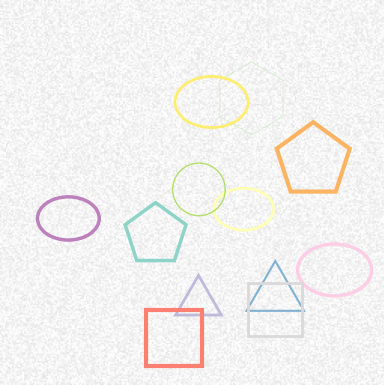[{"shape": "pentagon", "thickness": 2.5, "radius": 0.42, "center": [0.404, 0.391]}, {"shape": "oval", "thickness": 2, "radius": 0.39, "center": [0.633, 0.457]}, {"shape": "triangle", "thickness": 2, "radius": 0.34, "center": [0.516, 0.216]}, {"shape": "square", "thickness": 3, "radius": 0.36, "center": [0.453, 0.123]}, {"shape": "triangle", "thickness": 1.5, "radius": 0.43, "center": [0.715, 0.236]}, {"shape": "pentagon", "thickness": 3, "radius": 0.5, "center": [0.814, 0.583]}, {"shape": "circle", "thickness": 1, "radius": 0.34, "center": [0.517, 0.508]}, {"shape": "oval", "thickness": 2.5, "radius": 0.48, "center": [0.869, 0.299]}, {"shape": "square", "thickness": 2, "radius": 0.34, "center": [0.714, 0.197]}, {"shape": "oval", "thickness": 2.5, "radius": 0.4, "center": [0.178, 0.433]}, {"shape": "hexagon", "thickness": 0.5, "radius": 0.47, "center": [0.653, 0.744]}, {"shape": "oval", "thickness": 2, "radius": 0.47, "center": [0.55, 0.735]}]